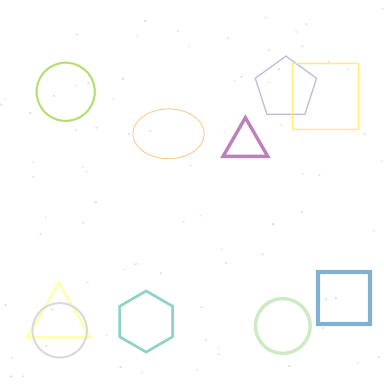[{"shape": "hexagon", "thickness": 2, "radius": 0.4, "center": [0.38, 0.165]}, {"shape": "triangle", "thickness": 2, "radius": 0.47, "center": [0.153, 0.171]}, {"shape": "pentagon", "thickness": 1, "radius": 0.42, "center": [0.743, 0.771]}, {"shape": "square", "thickness": 3, "radius": 0.34, "center": [0.894, 0.226]}, {"shape": "oval", "thickness": 0.5, "radius": 0.46, "center": [0.438, 0.652]}, {"shape": "circle", "thickness": 1.5, "radius": 0.38, "center": [0.171, 0.762]}, {"shape": "circle", "thickness": 1.5, "radius": 0.35, "center": [0.155, 0.142]}, {"shape": "triangle", "thickness": 2.5, "radius": 0.34, "center": [0.637, 0.627]}, {"shape": "circle", "thickness": 2.5, "radius": 0.35, "center": [0.735, 0.153]}, {"shape": "square", "thickness": 1, "radius": 0.43, "center": [0.844, 0.751]}]